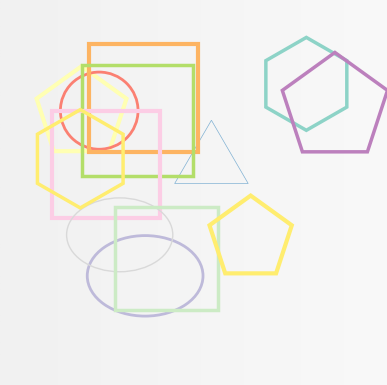[{"shape": "hexagon", "thickness": 2.5, "radius": 0.6, "center": [0.791, 0.782]}, {"shape": "pentagon", "thickness": 3, "radius": 0.61, "center": [0.21, 0.706]}, {"shape": "oval", "thickness": 2, "radius": 0.75, "center": [0.375, 0.284]}, {"shape": "circle", "thickness": 2, "radius": 0.5, "center": [0.256, 0.713]}, {"shape": "triangle", "thickness": 0.5, "radius": 0.55, "center": [0.546, 0.578]}, {"shape": "square", "thickness": 3, "radius": 0.7, "center": [0.371, 0.747]}, {"shape": "square", "thickness": 2.5, "radius": 0.72, "center": [0.355, 0.687]}, {"shape": "square", "thickness": 3, "radius": 0.69, "center": [0.273, 0.572]}, {"shape": "oval", "thickness": 1, "radius": 0.69, "center": [0.309, 0.39]}, {"shape": "pentagon", "thickness": 2.5, "radius": 0.71, "center": [0.864, 0.721]}, {"shape": "square", "thickness": 2.5, "radius": 0.67, "center": [0.43, 0.329]}, {"shape": "hexagon", "thickness": 2.5, "radius": 0.64, "center": [0.207, 0.588]}, {"shape": "pentagon", "thickness": 3, "radius": 0.56, "center": [0.647, 0.38]}]